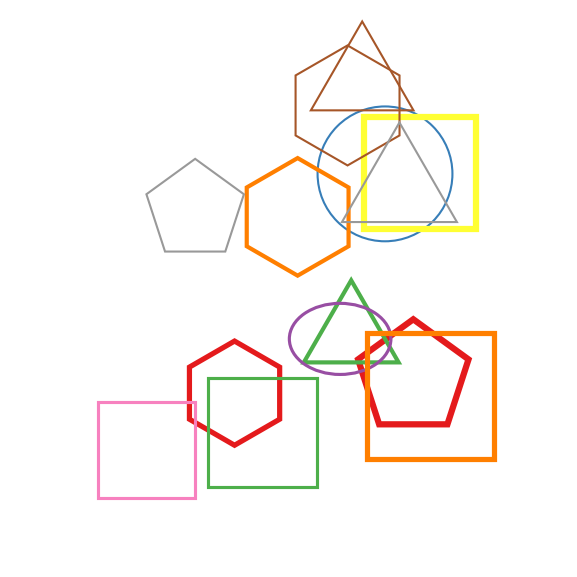[{"shape": "pentagon", "thickness": 3, "radius": 0.5, "center": [0.716, 0.346]}, {"shape": "hexagon", "thickness": 2.5, "radius": 0.45, "center": [0.406, 0.318]}, {"shape": "circle", "thickness": 1, "radius": 0.58, "center": [0.667, 0.698]}, {"shape": "square", "thickness": 1.5, "radius": 0.47, "center": [0.455, 0.25]}, {"shape": "triangle", "thickness": 2, "radius": 0.47, "center": [0.608, 0.419]}, {"shape": "oval", "thickness": 1.5, "radius": 0.44, "center": [0.589, 0.412]}, {"shape": "square", "thickness": 2.5, "radius": 0.55, "center": [0.746, 0.314]}, {"shape": "hexagon", "thickness": 2, "radius": 0.51, "center": [0.515, 0.624]}, {"shape": "square", "thickness": 3, "radius": 0.48, "center": [0.728, 0.699]}, {"shape": "hexagon", "thickness": 1, "radius": 0.52, "center": [0.602, 0.817]}, {"shape": "triangle", "thickness": 1, "radius": 0.51, "center": [0.627, 0.859]}, {"shape": "square", "thickness": 1.5, "radius": 0.42, "center": [0.254, 0.22]}, {"shape": "triangle", "thickness": 1, "radius": 0.57, "center": [0.692, 0.672]}, {"shape": "pentagon", "thickness": 1, "radius": 0.44, "center": [0.338, 0.635]}]